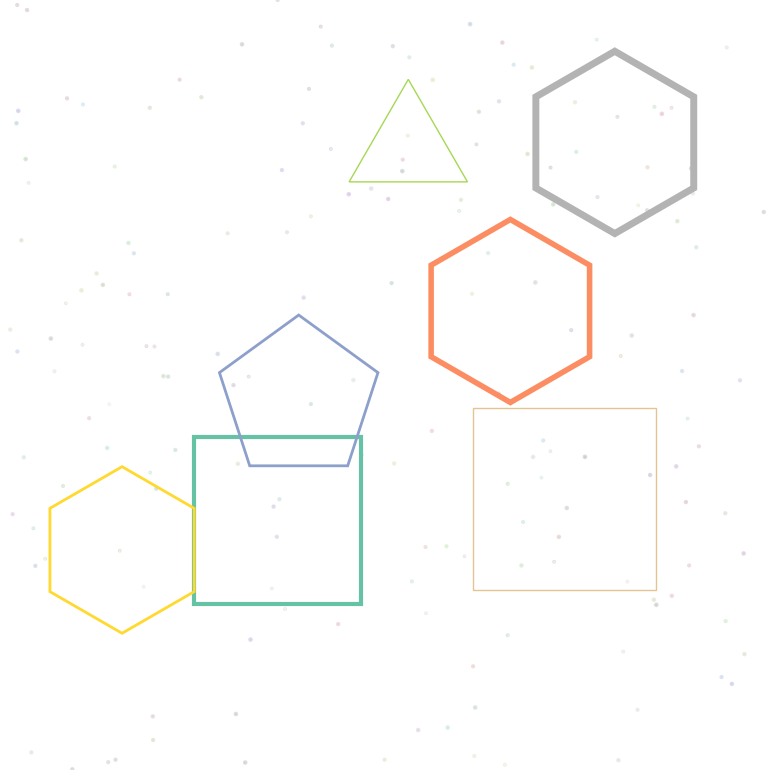[{"shape": "square", "thickness": 1.5, "radius": 0.54, "center": [0.36, 0.324]}, {"shape": "hexagon", "thickness": 2, "radius": 0.59, "center": [0.663, 0.596]}, {"shape": "pentagon", "thickness": 1, "radius": 0.54, "center": [0.388, 0.483]}, {"shape": "triangle", "thickness": 0.5, "radius": 0.44, "center": [0.53, 0.808]}, {"shape": "hexagon", "thickness": 1, "radius": 0.54, "center": [0.159, 0.286]}, {"shape": "square", "thickness": 0.5, "radius": 0.59, "center": [0.733, 0.352]}, {"shape": "hexagon", "thickness": 2.5, "radius": 0.59, "center": [0.798, 0.815]}]